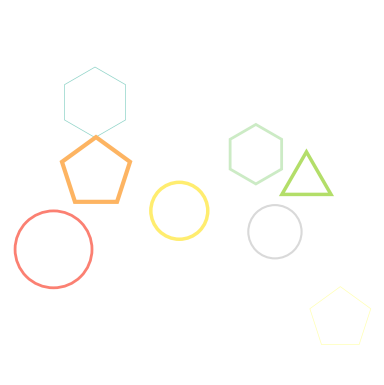[{"shape": "hexagon", "thickness": 0.5, "radius": 0.46, "center": [0.247, 0.734]}, {"shape": "pentagon", "thickness": 0.5, "radius": 0.42, "center": [0.884, 0.172]}, {"shape": "circle", "thickness": 2, "radius": 0.5, "center": [0.139, 0.352]}, {"shape": "pentagon", "thickness": 3, "radius": 0.46, "center": [0.249, 0.551]}, {"shape": "triangle", "thickness": 2.5, "radius": 0.37, "center": [0.796, 0.532]}, {"shape": "circle", "thickness": 1.5, "radius": 0.35, "center": [0.714, 0.398]}, {"shape": "hexagon", "thickness": 2, "radius": 0.39, "center": [0.665, 0.599]}, {"shape": "circle", "thickness": 2.5, "radius": 0.37, "center": [0.466, 0.453]}]